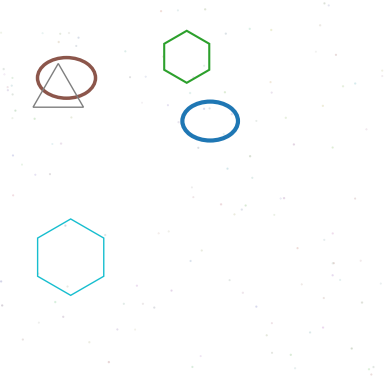[{"shape": "oval", "thickness": 3, "radius": 0.36, "center": [0.546, 0.686]}, {"shape": "hexagon", "thickness": 1.5, "radius": 0.34, "center": [0.485, 0.852]}, {"shape": "oval", "thickness": 2.5, "radius": 0.38, "center": [0.173, 0.798]}, {"shape": "triangle", "thickness": 1, "radius": 0.38, "center": [0.151, 0.759]}, {"shape": "hexagon", "thickness": 1, "radius": 0.5, "center": [0.184, 0.332]}]